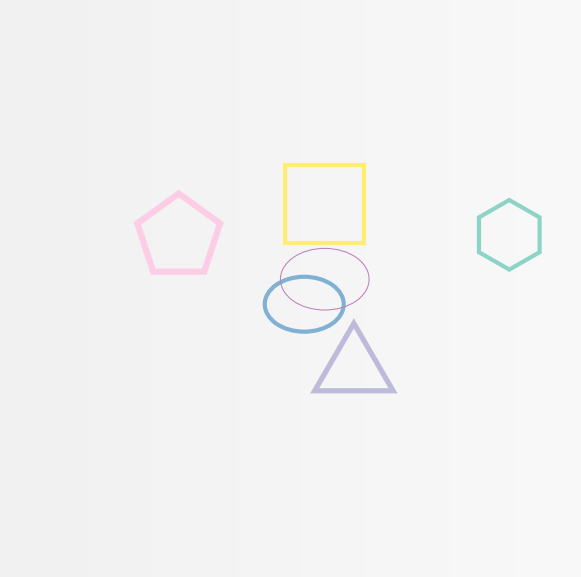[{"shape": "hexagon", "thickness": 2, "radius": 0.3, "center": [0.876, 0.593]}, {"shape": "triangle", "thickness": 2.5, "radius": 0.39, "center": [0.609, 0.361]}, {"shape": "oval", "thickness": 2, "radius": 0.34, "center": [0.523, 0.472]}, {"shape": "pentagon", "thickness": 3, "radius": 0.37, "center": [0.307, 0.589]}, {"shape": "oval", "thickness": 0.5, "radius": 0.38, "center": [0.559, 0.516]}, {"shape": "square", "thickness": 2, "radius": 0.34, "center": [0.559, 0.646]}]